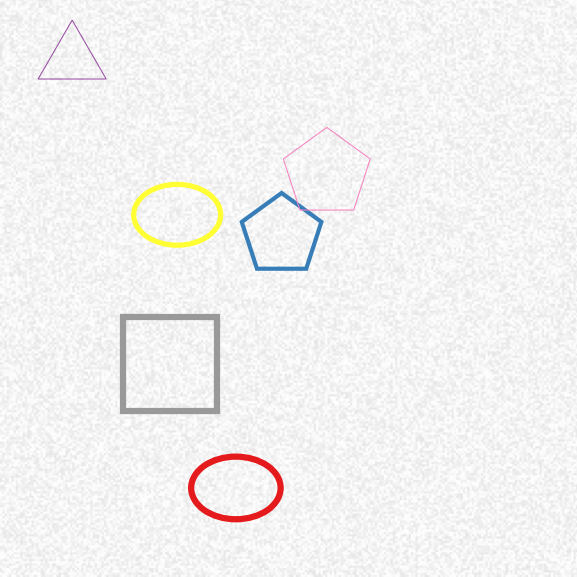[{"shape": "oval", "thickness": 3, "radius": 0.39, "center": [0.408, 0.154]}, {"shape": "pentagon", "thickness": 2, "radius": 0.36, "center": [0.488, 0.592]}, {"shape": "triangle", "thickness": 0.5, "radius": 0.34, "center": [0.125, 0.896]}, {"shape": "oval", "thickness": 2.5, "radius": 0.38, "center": [0.307, 0.627]}, {"shape": "pentagon", "thickness": 0.5, "radius": 0.4, "center": [0.566, 0.699]}, {"shape": "square", "thickness": 3, "radius": 0.4, "center": [0.294, 0.369]}]